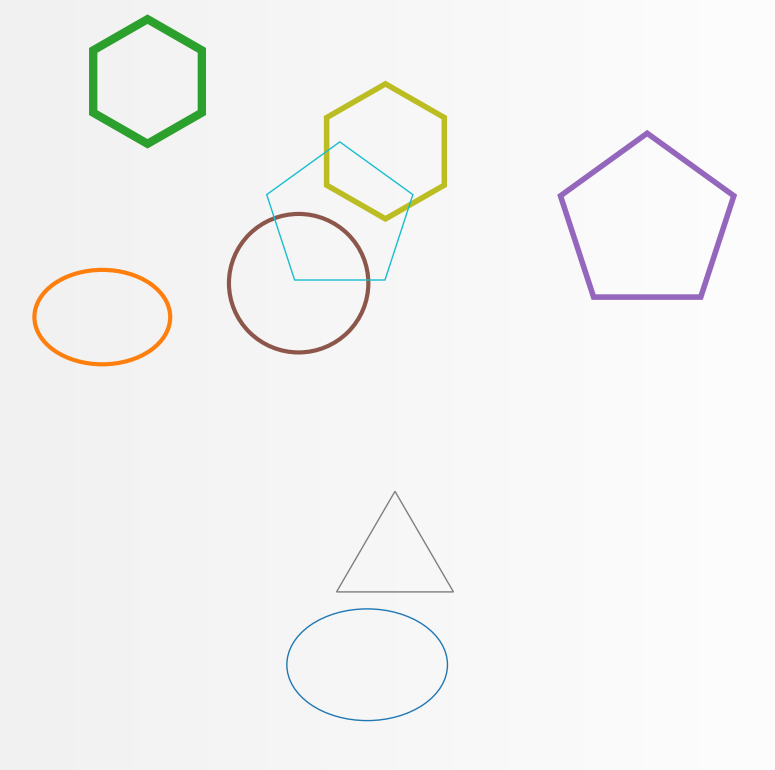[{"shape": "oval", "thickness": 0.5, "radius": 0.52, "center": [0.474, 0.137]}, {"shape": "oval", "thickness": 1.5, "radius": 0.44, "center": [0.132, 0.588]}, {"shape": "hexagon", "thickness": 3, "radius": 0.4, "center": [0.19, 0.894]}, {"shape": "pentagon", "thickness": 2, "radius": 0.59, "center": [0.835, 0.709]}, {"shape": "circle", "thickness": 1.5, "radius": 0.45, "center": [0.385, 0.632]}, {"shape": "triangle", "thickness": 0.5, "radius": 0.44, "center": [0.51, 0.275]}, {"shape": "hexagon", "thickness": 2, "radius": 0.44, "center": [0.497, 0.803]}, {"shape": "pentagon", "thickness": 0.5, "radius": 0.5, "center": [0.438, 0.717]}]